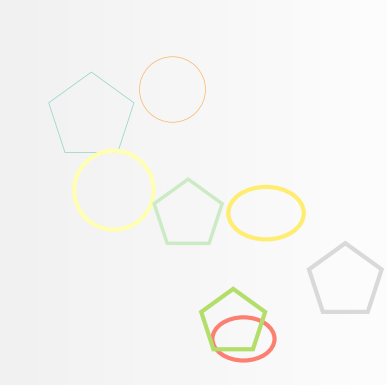[{"shape": "pentagon", "thickness": 0.5, "radius": 0.58, "center": [0.236, 0.697]}, {"shape": "circle", "thickness": 3, "radius": 0.51, "center": [0.294, 0.506]}, {"shape": "oval", "thickness": 3, "radius": 0.4, "center": [0.628, 0.12]}, {"shape": "circle", "thickness": 0.5, "radius": 0.43, "center": [0.445, 0.768]}, {"shape": "pentagon", "thickness": 3, "radius": 0.43, "center": [0.602, 0.163]}, {"shape": "pentagon", "thickness": 3, "radius": 0.49, "center": [0.891, 0.27]}, {"shape": "pentagon", "thickness": 2.5, "radius": 0.46, "center": [0.486, 0.442]}, {"shape": "oval", "thickness": 3, "radius": 0.49, "center": [0.687, 0.446]}]